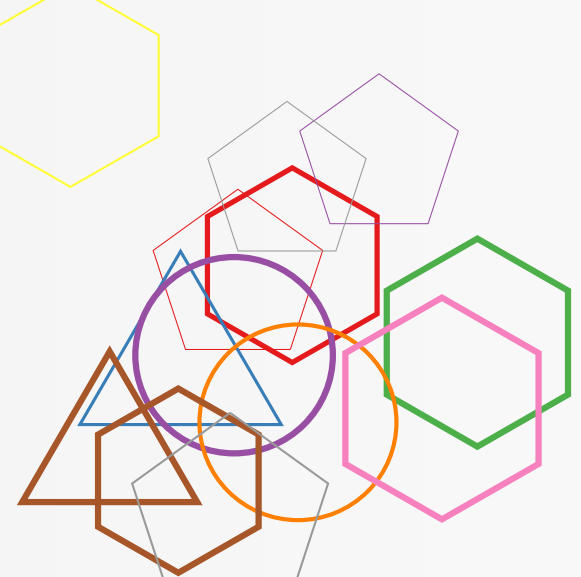[{"shape": "pentagon", "thickness": 0.5, "radius": 0.77, "center": [0.409, 0.518]}, {"shape": "hexagon", "thickness": 2.5, "radius": 0.84, "center": [0.503, 0.54]}, {"shape": "triangle", "thickness": 1.5, "radius": 1.0, "center": [0.311, 0.364]}, {"shape": "hexagon", "thickness": 3, "radius": 0.9, "center": [0.821, 0.406]}, {"shape": "pentagon", "thickness": 0.5, "radius": 0.72, "center": [0.652, 0.728]}, {"shape": "circle", "thickness": 3, "radius": 0.85, "center": [0.403, 0.384]}, {"shape": "circle", "thickness": 2, "radius": 0.85, "center": [0.513, 0.268]}, {"shape": "hexagon", "thickness": 1, "radius": 0.88, "center": [0.121, 0.851]}, {"shape": "triangle", "thickness": 3, "radius": 0.87, "center": [0.189, 0.217]}, {"shape": "hexagon", "thickness": 3, "radius": 0.8, "center": [0.307, 0.167]}, {"shape": "hexagon", "thickness": 3, "radius": 0.96, "center": [0.76, 0.292]}, {"shape": "pentagon", "thickness": 0.5, "radius": 0.72, "center": [0.494, 0.68]}, {"shape": "pentagon", "thickness": 1, "radius": 0.89, "center": [0.396, 0.107]}]